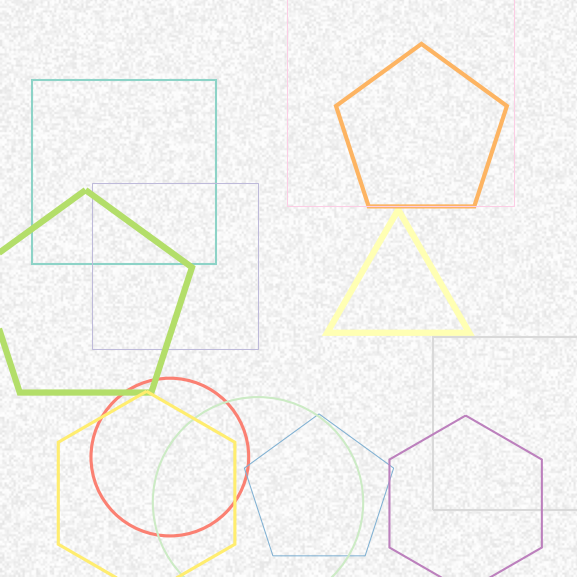[{"shape": "square", "thickness": 1, "radius": 0.79, "center": [0.215, 0.701]}, {"shape": "triangle", "thickness": 3, "radius": 0.71, "center": [0.69, 0.494]}, {"shape": "square", "thickness": 0.5, "radius": 0.72, "center": [0.303, 0.539]}, {"shape": "circle", "thickness": 1.5, "radius": 0.68, "center": [0.294, 0.208]}, {"shape": "pentagon", "thickness": 0.5, "radius": 0.68, "center": [0.552, 0.147]}, {"shape": "pentagon", "thickness": 2, "radius": 0.78, "center": [0.73, 0.768]}, {"shape": "pentagon", "thickness": 3, "radius": 0.97, "center": [0.148, 0.476]}, {"shape": "square", "thickness": 0.5, "radius": 0.98, "center": [0.694, 0.838]}, {"shape": "square", "thickness": 1, "radius": 0.75, "center": [0.899, 0.266]}, {"shape": "hexagon", "thickness": 1, "radius": 0.76, "center": [0.806, 0.127]}, {"shape": "circle", "thickness": 1, "radius": 0.91, "center": [0.447, 0.129]}, {"shape": "hexagon", "thickness": 1.5, "radius": 0.88, "center": [0.254, 0.145]}]